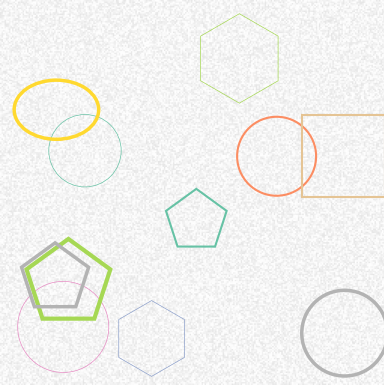[{"shape": "circle", "thickness": 0.5, "radius": 0.47, "center": [0.221, 0.609]}, {"shape": "pentagon", "thickness": 1.5, "radius": 0.41, "center": [0.51, 0.427]}, {"shape": "circle", "thickness": 1.5, "radius": 0.51, "center": [0.718, 0.594]}, {"shape": "hexagon", "thickness": 0.5, "radius": 0.49, "center": [0.394, 0.121]}, {"shape": "circle", "thickness": 0.5, "radius": 0.59, "center": [0.164, 0.151]}, {"shape": "hexagon", "thickness": 0.5, "radius": 0.58, "center": [0.622, 0.848]}, {"shape": "pentagon", "thickness": 3, "radius": 0.57, "center": [0.178, 0.265]}, {"shape": "oval", "thickness": 2.5, "radius": 0.55, "center": [0.147, 0.715]}, {"shape": "square", "thickness": 1.5, "radius": 0.54, "center": [0.891, 0.595]}, {"shape": "circle", "thickness": 2.5, "radius": 0.56, "center": [0.895, 0.135]}, {"shape": "pentagon", "thickness": 2.5, "radius": 0.46, "center": [0.143, 0.277]}]